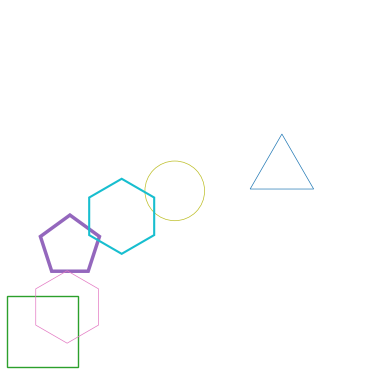[{"shape": "triangle", "thickness": 0.5, "radius": 0.48, "center": [0.732, 0.557]}, {"shape": "square", "thickness": 1, "radius": 0.46, "center": [0.11, 0.139]}, {"shape": "pentagon", "thickness": 2.5, "radius": 0.4, "center": [0.182, 0.361]}, {"shape": "hexagon", "thickness": 0.5, "radius": 0.47, "center": [0.174, 0.203]}, {"shape": "circle", "thickness": 0.5, "radius": 0.39, "center": [0.454, 0.504]}, {"shape": "hexagon", "thickness": 1.5, "radius": 0.49, "center": [0.316, 0.438]}]